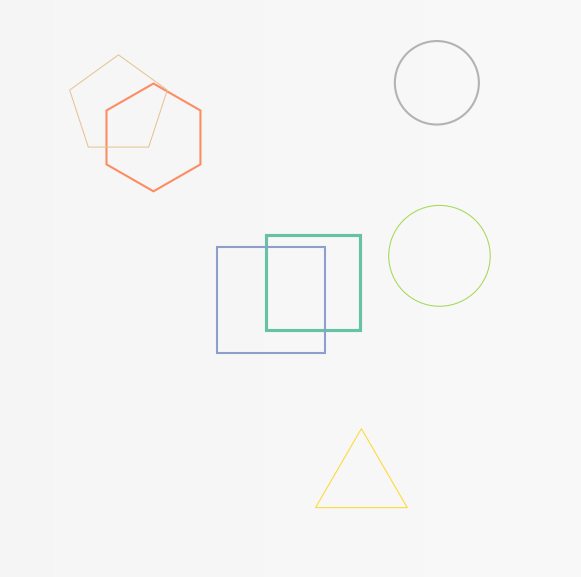[{"shape": "square", "thickness": 1.5, "radius": 0.41, "center": [0.538, 0.51]}, {"shape": "hexagon", "thickness": 1, "radius": 0.47, "center": [0.264, 0.761]}, {"shape": "square", "thickness": 1, "radius": 0.46, "center": [0.466, 0.48]}, {"shape": "circle", "thickness": 0.5, "radius": 0.44, "center": [0.756, 0.556]}, {"shape": "triangle", "thickness": 0.5, "radius": 0.46, "center": [0.622, 0.166]}, {"shape": "pentagon", "thickness": 0.5, "radius": 0.44, "center": [0.204, 0.816]}, {"shape": "circle", "thickness": 1, "radius": 0.36, "center": [0.752, 0.856]}]